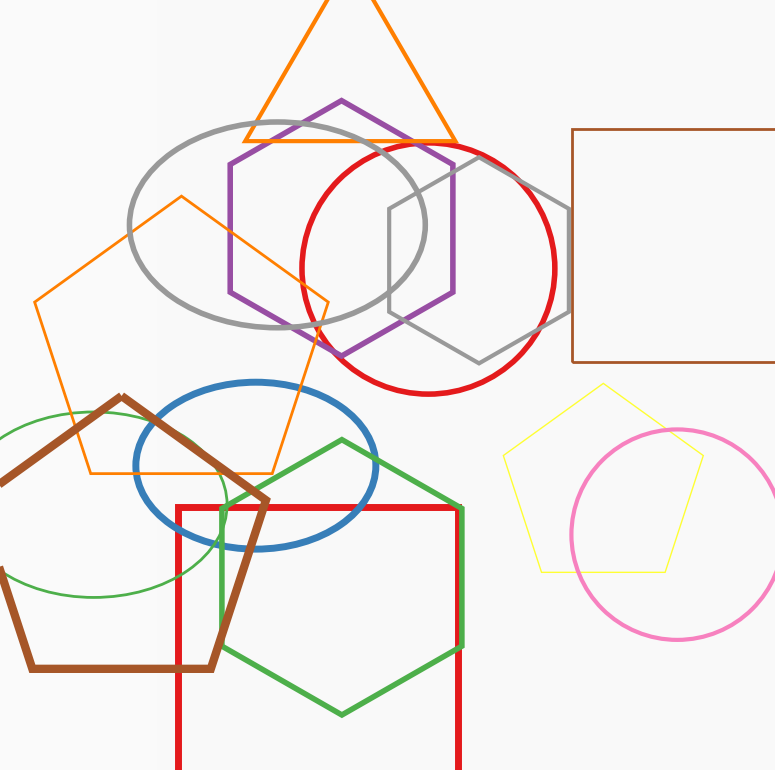[{"shape": "circle", "thickness": 2, "radius": 0.82, "center": [0.553, 0.651]}, {"shape": "square", "thickness": 2.5, "radius": 0.9, "center": [0.411, 0.16]}, {"shape": "oval", "thickness": 2.5, "radius": 0.77, "center": [0.33, 0.395]}, {"shape": "hexagon", "thickness": 2, "radius": 0.89, "center": [0.441, 0.25]}, {"shape": "oval", "thickness": 1, "radius": 0.86, "center": [0.121, 0.345]}, {"shape": "hexagon", "thickness": 2, "radius": 0.83, "center": [0.441, 0.703]}, {"shape": "pentagon", "thickness": 1, "radius": 1.0, "center": [0.234, 0.546]}, {"shape": "triangle", "thickness": 1.5, "radius": 0.78, "center": [0.452, 0.895]}, {"shape": "pentagon", "thickness": 0.5, "radius": 0.68, "center": [0.778, 0.366]}, {"shape": "square", "thickness": 1, "radius": 0.76, "center": [0.889, 0.681]}, {"shape": "pentagon", "thickness": 3, "radius": 0.98, "center": [0.157, 0.29]}, {"shape": "circle", "thickness": 1.5, "radius": 0.68, "center": [0.874, 0.306]}, {"shape": "hexagon", "thickness": 1.5, "radius": 0.67, "center": [0.618, 0.662]}, {"shape": "oval", "thickness": 2, "radius": 0.95, "center": [0.358, 0.708]}]